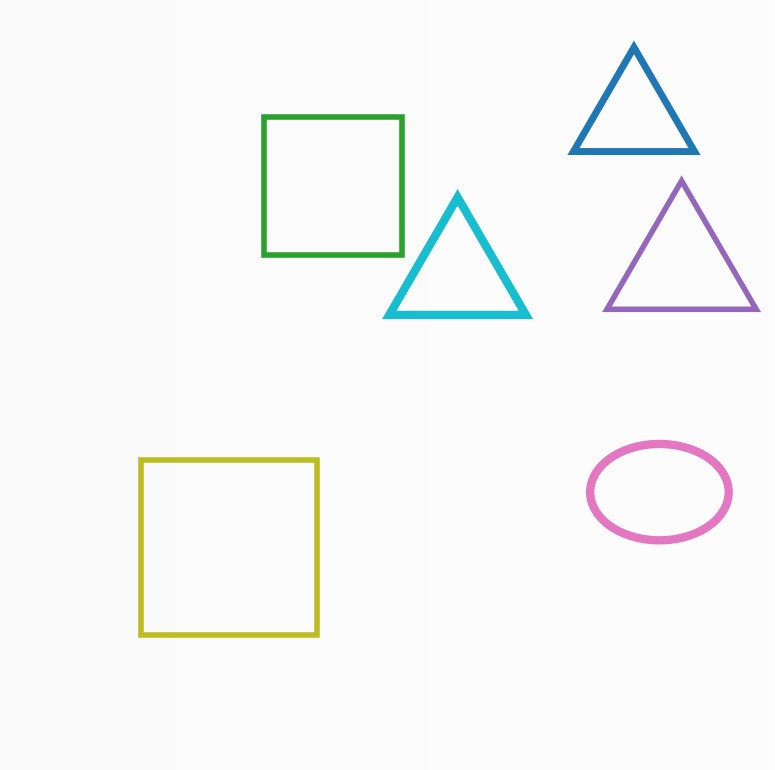[{"shape": "triangle", "thickness": 2.5, "radius": 0.45, "center": [0.818, 0.848]}, {"shape": "square", "thickness": 2, "radius": 0.45, "center": [0.43, 0.758]}, {"shape": "triangle", "thickness": 2, "radius": 0.56, "center": [0.879, 0.654]}, {"shape": "oval", "thickness": 3, "radius": 0.45, "center": [0.851, 0.361]}, {"shape": "square", "thickness": 2, "radius": 0.57, "center": [0.295, 0.289]}, {"shape": "triangle", "thickness": 3, "radius": 0.51, "center": [0.59, 0.642]}]